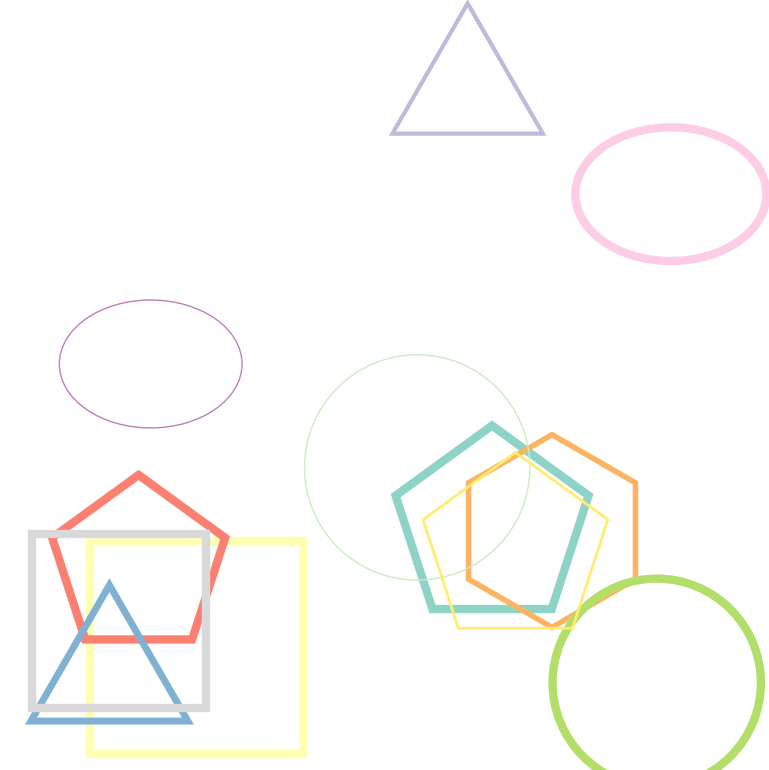[{"shape": "pentagon", "thickness": 3, "radius": 0.66, "center": [0.639, 0.316]}, {"shape": "square", "thickness": 3, "radius": 0.69, "center": [0.255, 0.159]}, {"shape": "triangle", "thickness": 1.5, "radius": 0.56, "center": [0.607, 0.883]}, {"shape": "pentagon", "thickness": 3, "radius": 0.59, "center": [0.18, 0.265]}, {"shape": "triangle", "thickness": 2.5, "radius": 0.59, "center": [0.142, 0.122]}, {"shape": "hexagon", "thickness": 2, "radius": 0.63, "center": [0.717, 0.31]}, {"shape": "circle", "thickness": 3, "radius": 0.68, "center": [0.853, 0.113]}, {"shape": "oval", "thickness": 3, "radius": 0.62, "center": [0.871, 0.748]}, {"shape": "square", "thickness": 3, "radius": 0.57, "center": [0.155, 0.193]}, {"shape": "oval", "thickness": 0.5, "radius": 0.59, "center": [0.196, 0.527]}, {"shape": "circle", "thickness": 0.5, "radius": 0.73, "center": [0.542, 0.393]}, {"shape": "pentagon", "thickness": 1, "radius": 0.63, "center": [0.669, 0.286]}]